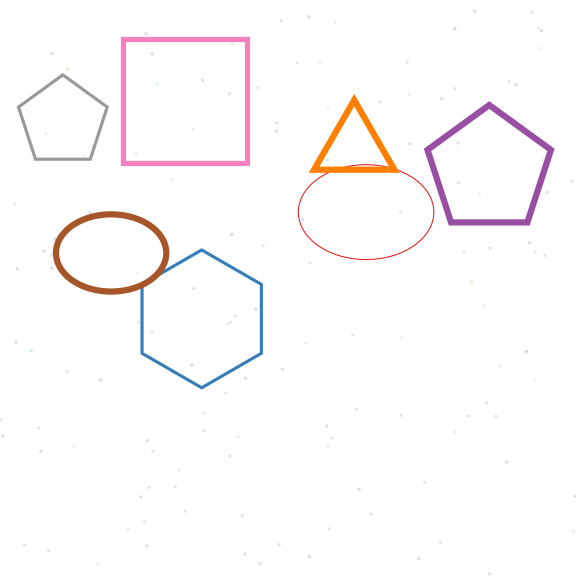[{"shape": "oval", "thickness": 0.5, "radius": 0.59, "center": [0.634, 0.632]}, {"shape": "hexagon", "thickness": 1.5, "radius": 0.6, "center": [0.349, 0.447]}, {"shape": "pentagon", "thickness": 3, "radius": 0.56, "center": [0.847, 0.705]}, {"shape": "triangle", "thickness": 3, "radius": 0.4, "center": [0.613, 0.745]}, {"shape": "oval", "thickness": 3, "radius": 0.48, "center": [0.192, 0.561]}, {"shape": "square", "thickness": 2.5, "radius": 0.54, "center": [0.32, 0.824]}, {"shape": "pentagon", "thickness": 1.5, "radius": 0.4, "center": [0.109, 0.789]}]